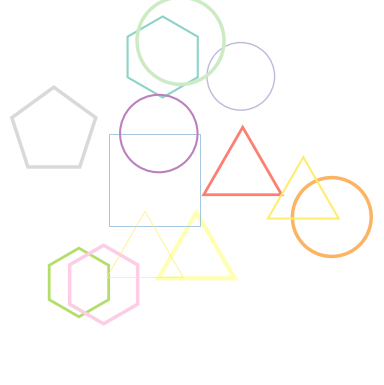[{"shape": "hexagon", "thickness": 1.5, "radius": 0.53, "center": [0.423, 0.852]}, {"shape": "triangle", "thickness": 3, "radius": 0.57, "center": [0.51, 0.334]}, {"shape": "circle", "thickness": 1, "radius": 0.44, "center": [0.625, 0.802]}, {"shape": "triangle", "thickness": 2, "radius": 0.58, "center": [0.63, 0.553]}, {"shape": "square", "thickness": 0.5, "radius": 0.59, "center": [0.401, 0.532]}, {"shape": "circle", "thickness": 2.5, "radius": 0.51, "center": [0.862, 0.436]}, {"shape": "hexagon", "thickness": 2, "radius": 0.45, "center": [0.205, 0.266]}, {"shape": "hexagon", "thickness": 2.5, "radius": 0.51, "center": [0.269, 0.261]}, {"shape": "pentagon", "thickness": 2.5, "radius": 0.57, "center": [0.14, 0.659]}, {"shape": "circle", "thickness": 1.5, "radius": 0.5, "center": [0.412, 0.653]}, {"shape": "circle", "thickness": 2.5, "radius": 0.56, "center": [0.469, 0.894]}, {"shape": "triangle", "thickness": 0.5, "radius": 0.57, "center": [0.377, 0.337]}, {"shape": "triangle", "thickness": 1.5, "radius": 0.53, "center": [0.788, 0.485]}]